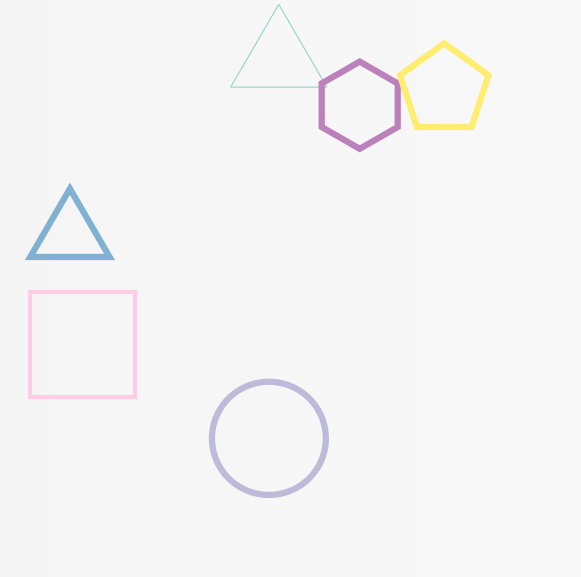[{"shape": "triangle", "thickness": 0.5, "radius": 0.48, "center": [0.48, 0.896]}, {"shape": "circle", "thickness": 3, "radius": 0.49, "center": [0.463, 0.24]}, {"shape": "triangle", "thickness": 3, "radius": 0.39, "center": [0.12, 0.594]}, {"shape": "square", "thickness": 2, "radius": 0.45, "center": [0.142, 0.402]}, {"shape": "hexagon", "thickness": 3, "radius": 0.38, "center": [0.619, 0.817]}, {"shape": "pentagon", "thickness": 3, "radius": 0.4, "center": [0.764, 0.844]}]